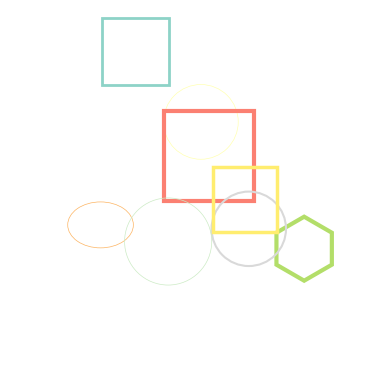[{"shape": "square", "thickness": 2, "radius": 0.43, "center": [0.352, 0.866]}, {"shape": "circle", "thickness": 0.5, "radius": 0.49, "center": [0.522, 0.683]}, {"shape": "square", "thickness": 3, "radius": 0.59, "center": [0.542, 0.596]}, {"shape": "oval", "thickness": 0.5, "radius": 0.43, "center": [0.261, 0.416]}, {"shape": "hexagon", "thickness": 3, "radius": 0.42, "center": [0.79, 0.354]}, {"shape": "circle", "thickness": 1.5, "radius": 0.48, "center": [0.646, 0.406]}, {"shape": "circle", "thickness": 0.5, "radius": 0.57, "center": [0.437, 0.373]}, {"shape": "square", "thickness": 2.5, "radius": 0.42, "center": [0.636, 0.482]}]